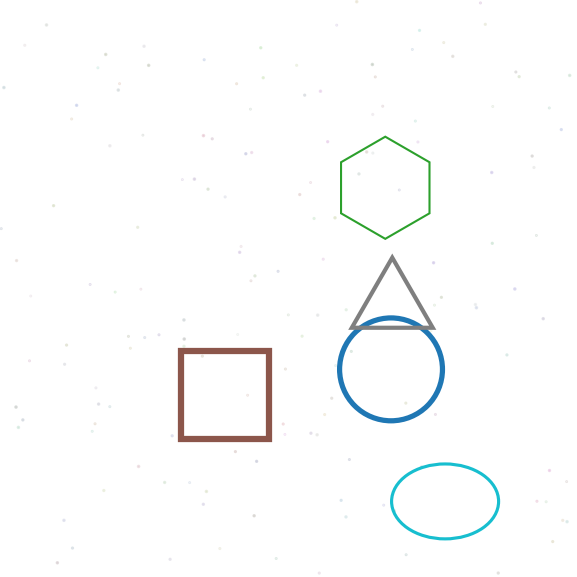[{"shape": "circle", "thickness": 2.5, "radius": 0.45, "center": [0.677, 0.36]}, {"shape": "hexagon", "thickness": 1, "radius": 0.44, "center": [0.667, 0.674]}, {"shape": "square", "thickness": 3, "radius": 0.38, "center": [0.389, 0.315]}, {"shape": "triangle", "thickness": 2, "radius": 0.4, "center": [0.679, 0.472]}, {"shape": "oval", "thickness": 1.5, "radius": 0.46, "center": [0.771, 0.131]}]